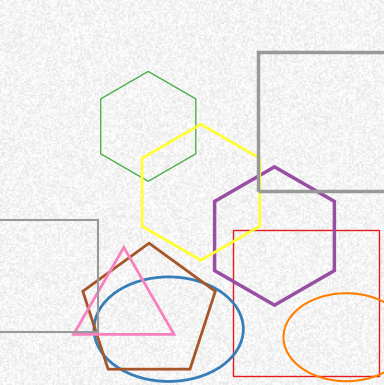[{"shape": "square", "thickness": 1, "radius": 0.95, "center": [0.795, 0.213]}, {"shape": "oval", "thickness": 2, "radius": 0.97, "center": [0.438, 0.145]}, {"shape": "hexagon", "thickness": 1, "radius": 0.71, "center": [0.385, 0.672]}, {"shape": "hexagon", "thickness": 2.5, "radius": 0.9, "center": [0.713, 0.387]}, {"shape": "oval", "thickness": 1.5, "radius": 0.82, "center": [0.9, 0.124]}, {"shape": "hexagon", "thickness": 2, "radius": 0.88, "center": [0.522, 0.501]}, {"shape": "pentagon", "thickness": 2, "radius": 0.9, "center": [0.387, 0.187]}, {"shape": "triangle", "thickness": 2, "radius": 0.75, "center": [0.322, 0.207]}, {"shape": "square", "thickness": 2.5, "radius": 0.9, "center": [0.851, 0.684]}, {"shape": "square", "thickness": 1.5, "radius": 0.73, "center": [0.107, 0.283]}]